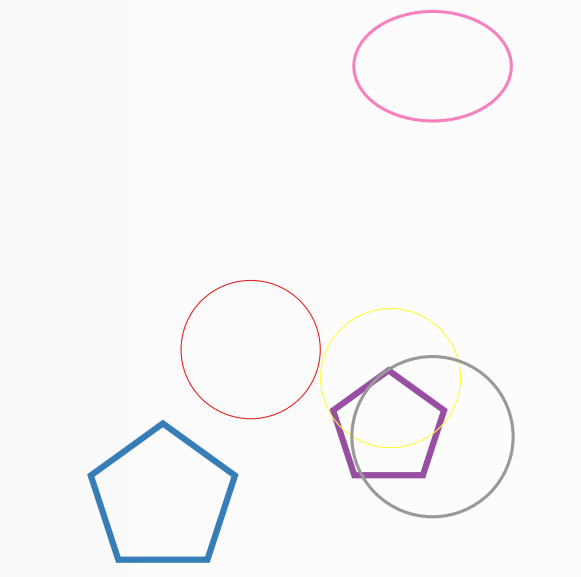[{"shape": "circle", "thickness": 0.5, "radius": 0.6, "center": [0.431, 0.394]}, {"shape": "pentagon", "thickness": 3, "radius": 0.65, "center": [0.28, 0.135]}, {"shape": "pentagon", "thickness": 3, "radius": 0.5, "center": [0.669, 0.257]}, {"shape": "circle", "thickness": 0.5, "radius": 0.6, "center": [0.672, 0.344]}, {"shape": "oval", "thickness": 1.5, "radius": 0.68, "center": [0.744, 0.885]}, {"shape": "circle", "thickness": 1.5, "radius": 0.69, "center": [0.744, 0.243]}]